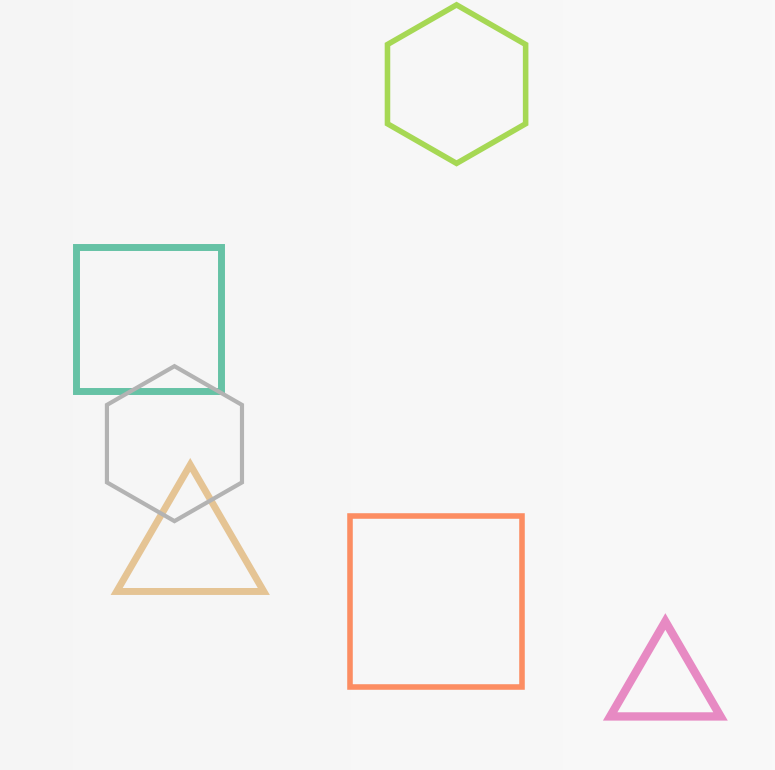[{"shape": "square", "thickness": 2.5, "radius": 0.47, "center": [0.191, 0.586]}, {"shape": "square", "thickness": 2, "radius": 0.55, "center": [0.563, 0.219]}, {"shape": "triangle", "thickness": 3, "radius": 0.41, "center": [0.859, 0.111]}, {"shape": "hexagon", "thickness": 2, "radius": 0.51, "center": [0.589, 0.891]}, {"shape": "triangle", "thickness": 2.5, "radius": 0.55, "center": [0.245, 0.287]}, {"shape": "hexagon", "thickness": 1.5, "radius": 0.5, "center": [0.225, 0.424]}]